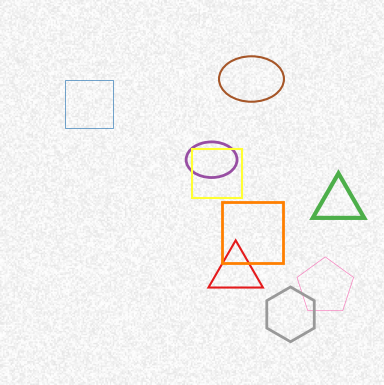[{"shape": "triangle", "thickness": 1.5, "radius": 0.41, "center": [0.612, 0.294]}, {"shape": "square", "thickness": 0.5, "radius": 0.31, "center": [0.23, 0.729]}, {"shape": "triangle", "thickness": 3, "radius": 0.39, "center": [0.879, 0.473]}, {"shape": "oval", "thickness": 2, "radius": 0.33, "center": [0.55, 0.585]}, {"shape": "square", "thickness": 2, "radius": 0.4, "center": [0.656, 0.397]}, {"shape": "square", "thickness": 1.5, "radius": 0.32, "center": [0.563, 0.549]}, {"shape": "oval", "thickness": 1.5, "radius": 0.42, "center": [0.653, 0.795]}, {"shape": "pentagon", "thickness": 0.5, "radius": 0.39, "center": [0.845, 0.256]}, {"shape": "hexagon", "thickness": 2, "radius": 0.36, "center": [0.755, 0.183]}]